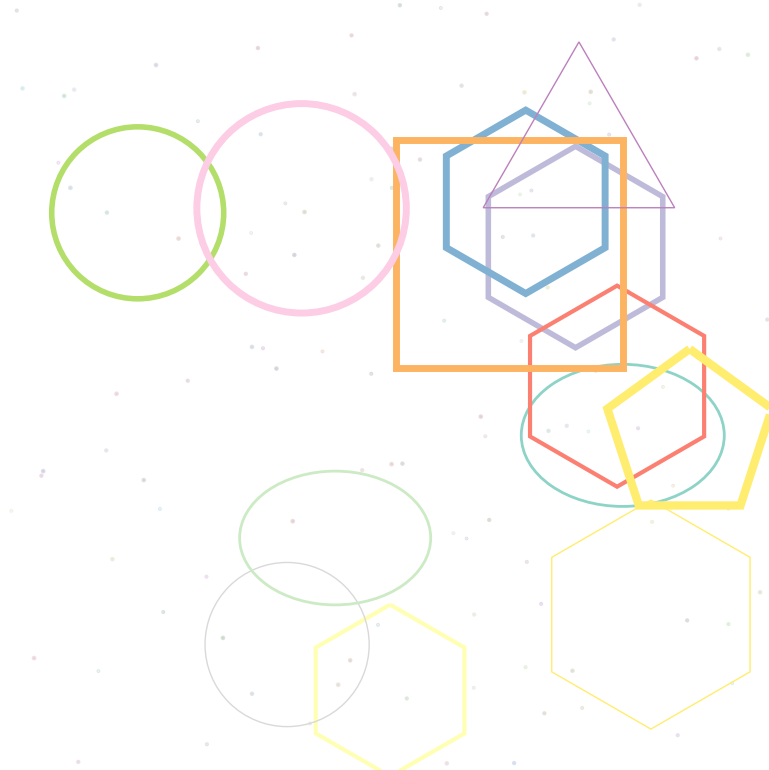[{"shape": "oval", "thickness": 1, "radius": 0.66, "center": [0.809, 0.435]}, {"shape": "hexagon", "thickness": 1.5, "radius": 0.56, "center": [0.507, 0.103]}, {"shape": "hexagon", "thickness": 2, "radius": 0.65, "center": [0.747, 0.679]}, {"shape": "hexagon", "thickness": 1.5, "radius": 0.65, "center": [0.801, 0.498]}, {"shape": "hexagon", "thickness": 2.5, "radius": 0.6, "center": [0.683, 0.738]}, {"shape": "square", "thickness": 2.5, "radius": 0.74, "center": [0.662, 0.67]}, {"shape": "circle", "thickness": 2, "radius": 0.56, "center": [0.179, 0.724]}, {"shape": "circle", "thickness": 2.5, "radius": 0.68, "center": [0.392, 0.729]}, {"shape": "circle", "thickness": 0.5, "radius": 0.53, "center": [0.373, 0.163]}, {"shape": "triangle", "thickness": 0.5, "radius": 0.72, "center": [0.752, 0.802]}, {"shape": "oval", "thickness": 1, "radius": 0.62, "center": [0.435, 0.301]}, {"shape": "hexagon", "thickness": 0.5, "radius": 0.74, "center": [0.845, 0.202]}, {"shape": "pentagon", "thickness": 3, "radius": 0.56, "center": [0.896, 0.434]}]